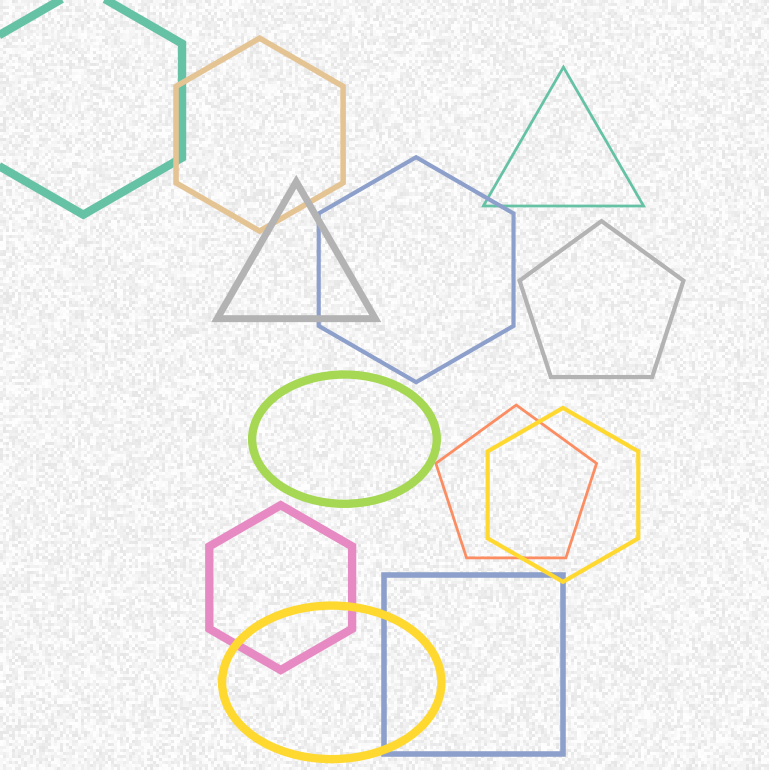[{"shape": "hexagon", "thickness": 3, "radius": 0.74, "center": [0.108, 0.869]}, {"shape": "triangle", "thickness": 1, "radius": 0.6, "center": [0.732, 0.793]}, {"shape": "pentagon", "thickness": 1, "radius": 0.55, "center": [0.67, 0.364]}, {"shape": "hexagon", "thickness": 1.5, "radius": 0.73, "center": [0.54, 0.65]}, {"shape": "square", "thickness": 2, "radius": 0.58, "center": [0.615, 0.137]}, {"shape": "hexagon", "thickness": 3, "radius": 0.54, "center": [0.365, 0.237]}, {"shape": "oval", "thickness": 3, "radius": 0.6, "center": [0.447, 0.43]}, {"shape": "hexagon", "thickness": 1.5, "radius": 0.56, "center": [0.731, 0.357]}, {"shape": "oval", "thickness": 3, "radius": 0.71, "center": [0.431, 0.114]}, {"shape": "hexagon", "thickness": 2, "radius": 0.63, "center": [0.337, 0.825]}, {"shape": "pentagon", "thickness": 1.5, "radius": 0.56, "center": [0.781, 0.601]}, {"shape": "triangle", "thickness": 2.5, "radius": 0.59, "center": [0.385, 0.645]}]